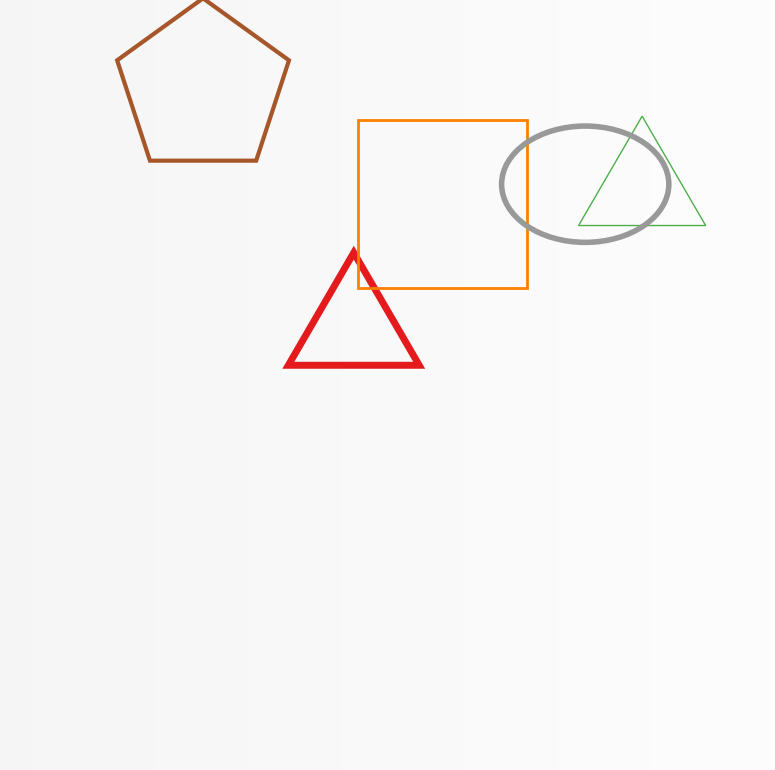[{"shape": "triangle", "thickness": 2.5, "radius": 0.49, "center": [0.456, 0.574]}, {"shape": "triangle", "thickness": 0.5, "radius": 0.47, "center": [0.829, 0.754]}, {"shape": "square", "thickness": 1, "radius": 0.54, "center": [0.571, 0.735]}, {"shape": "pentagon", "thickness": 1.5, "radius": 0.58, "center": [0.262, 0.886]}, {"shape": "oval", "thickness": 2, "radius": 0.54, "center": [0.755, 0.761]}]